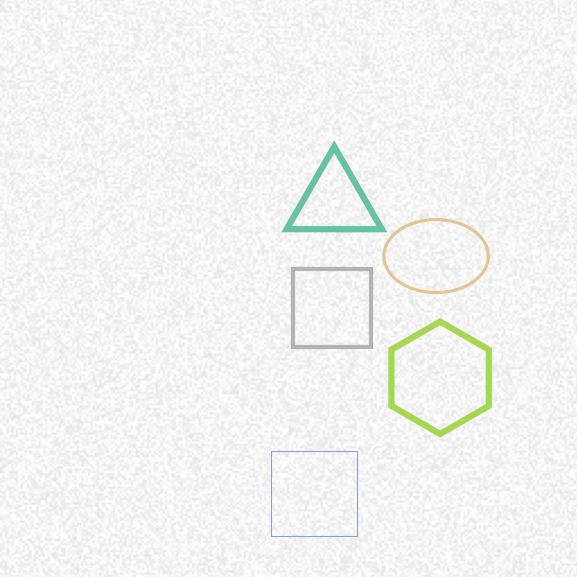[{"shape": "triangle", "thickness": 3, "radius": 0.48, "center": [0.579, 0.65]}, {"shape": "square", "thickness": 0.5, "radius": 0.37, "center": [0.544, 0.144]}, {"shape": "hexagon", "thickness": 3, "radius": 0.49, "center": [0.762, 0.345]}, {"shape": "oval", "thickness": 1.5, "radius": 0.45, "center": [0.755, 0.556]}, {"shape": "square", "thickness": 2, "radius": 0.34, "center": [0.574, 0.466]}]